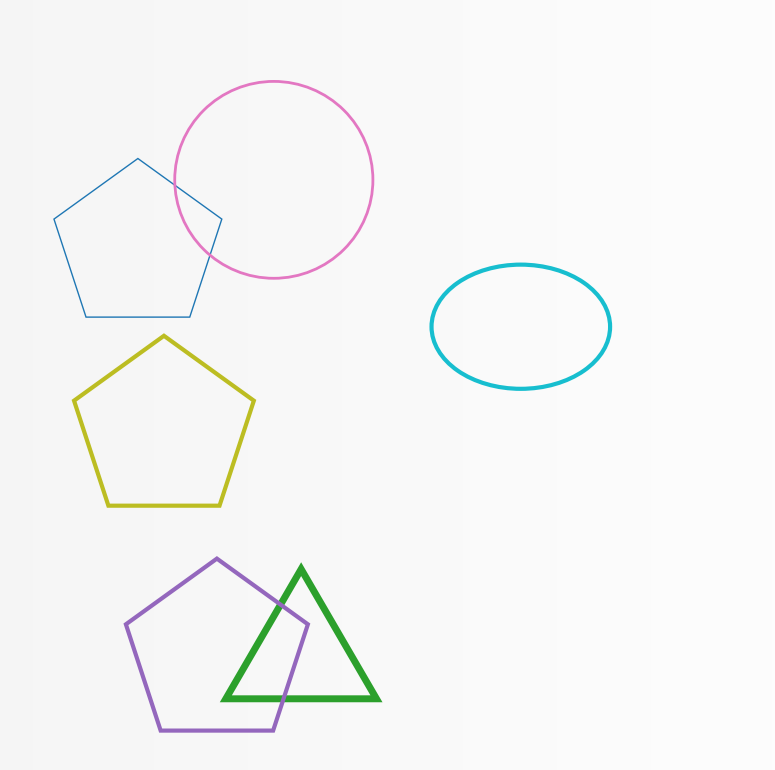[{"shape": "pentagon", "thickness": 0.5, "radius": 0.57, "center": [0.178, 0.68]}, {"shape": "triangle", "thickness": 2.5, "radius": 0.56, "center": [0.389, 0.149]}, {"shape": "pentagon", "thickness": 1.5, "radius": 0.62, "center": [0.28, 0.151]}, {"shape": "circle", "thickness": 1, "radius": 0.64, "center": [0.353, 0.766]}, {"shape": "pentagon", "thickness": 1.5, "radius": 0.61, "center": [0.212, 0.442]}, {"shape": "oval", "thickness": 1.5, "radius": 0.58, "center": [0.672, 0.576]}]